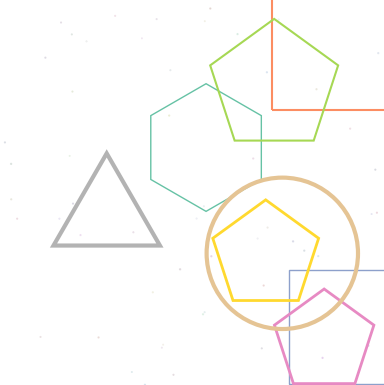[{"shape": "hexagon", "thickness": 1, "radius": 0.83, "center": [0.535, 0.617]}, {"shape": "square", "thickness": 1.5, "radius": 0.74, "center": [0.854, 0.863]}, {"shape": "square", "thickness": 1, "radius": 0.74, "center": [0.898, 0.152]}, {"shape": "pentagon", "thickness": 2, "radius": 0.68, "center": [0.842, 0.114]}, {"shape": "pentagon", "thickness": 1.5, "radius": 0.87, "center": [0.712, 0.776]}, {"shape": "pentagon", "thickness": 2, "radius": 0.72, "center": [0.69, 0.336]}, {"shape": "circle", "thickness": 3, "radius": 0.98, "center": [0.733, 0.342]}, {"shape": "triangle", "thickness": 3, "radius": 0.8, "center": [0.277, 0.442]}]